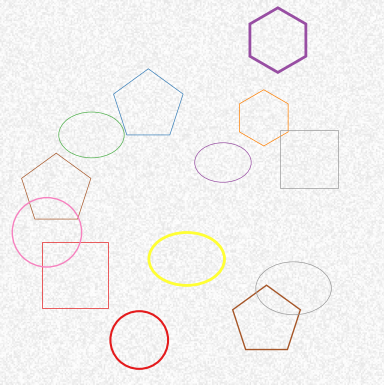[{"shape": "square", "thickness": 0.5, "radius": 0.43, "center": [0.195, 0.285]}, {"shape": "circle", "thickness": 1.5, "radius": 0.37, "center": [0.362, 0.117]}, {"shape": "pentagon", "thickness": 0.5, "radius": 0.47, "center": [0.385, 0.726]}, {"shape": "oval", "thickness": 0.5, "radius": 0.42, "center": [0.238, 0.65]}, {"shape": "hexagon", "thickness": 2, "radius": 0.42, "center": [0.722, 0.896]}, {"shape": "oval", "thickness": 0.5, "radius": 0.37, "center": [0.579, 0.578]}, {"shape": "hexagon", "thickness": 0.5, "radius": 0.36, "center": [0.685, 0.694]}, {"shape": "oval", "thickness": 2, "radius": 0.49, "center": [0.485, 0.327]}, {"shape": "pentagon", "thickness": 0.5, "radius": 0.47, "center": [0.146, 0.508]}, {"shape": "pentagon", "thickness": 1, "radius": 0.46, "center": [0.692, 0.167]}, {"shape": "circle", "thickness": 1, "radius": 0.45, "center": [0.122, 0.397]}, {"shape": "square", "thickness": 0.5, "radius": 0.38, "center": [0.804, 0.588]}, {"shape": "oval", "thickness": 0.5, "radius": 0.49, "center": [0.763, 0.251]}]